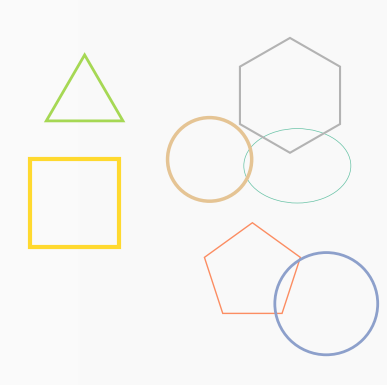[{"shape": "oval", "thickness": 0.5, "radius": 0.69, "center": [0.767, 0.569]}, {"shape": "pentagon", "thickness": 1, "radius": 0.65, "center": [0.651, 0.291]}, {"shape": "circle", "thickness": 2, "radius": 0.66, "center": [0.842, 0.211]}, {"shape": "triangle", "thickness": 2, "radius": 0.57, "center": [0.218, 0.743]}, {"shape": "square", "thickness": 3, "radius": 0.57, "center": [0.192, 0.473]}, {"shape": "circle", "thickness": 2.5, "radius": 0.54, "center": [0.541, 0.586]}, {"shape": "hexagon", "thickness": 1.5, "radius": 0.75, "center": [0.748, 0.752]}]